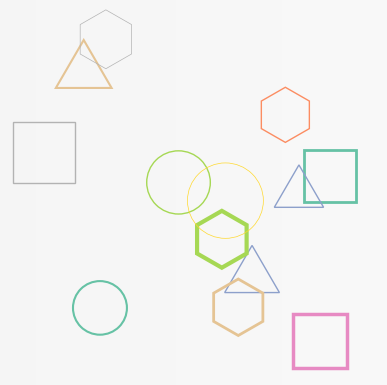[{"shape": "circle", "thickness": 1.5, "radius": 0.35, "center": [0.258, 0.2]}, {"shape": "square", "thickness": 2, "radius": 0.34, "center": [0.851, 0.544]}, {"shape": "hexagon", "thickness": 1, "radius": 0.36, "center": [0.736, 0.702]}, {"shape": "triangle", "thickness": 1, "radius": 0.41, "center": [0.65, 0.281]}, {"shape": "triangle", "thickness": 1, "radius": 0.37, "center": [0.771, 0.498]}, {"shape": "square", "thickness": 2.5, "radius": 0.35, "center": [0.826, 0.114]}, {"shape": "hexagon", "thickness": 3, "radius": 0.37, "center": [0.573, 0.378]}, {"shape": "circle", "thickness": 1, "radius": 0.41, "center": [0.461, 0.526]}, {"shape": "circle", "thickness": 0.5, "radius": 0.49, "center": [0.582, 0.479]}, {"shape": "triangle", "thickness": 1.5, "radius": 0.42, "center": [0.216, 0.813]}, {"shape": "hexagon", "thickness": 2, "radius": 0.37, "center": [0.615, 0.202]}, {"shape": "hexagon", "thickness": 0.5, "radius": 0.38, "center": [0.273, 0.898]}, {"shape": "square", "thickness": 1, "radius": 0.4, "center": [0.114, 0.604]}]